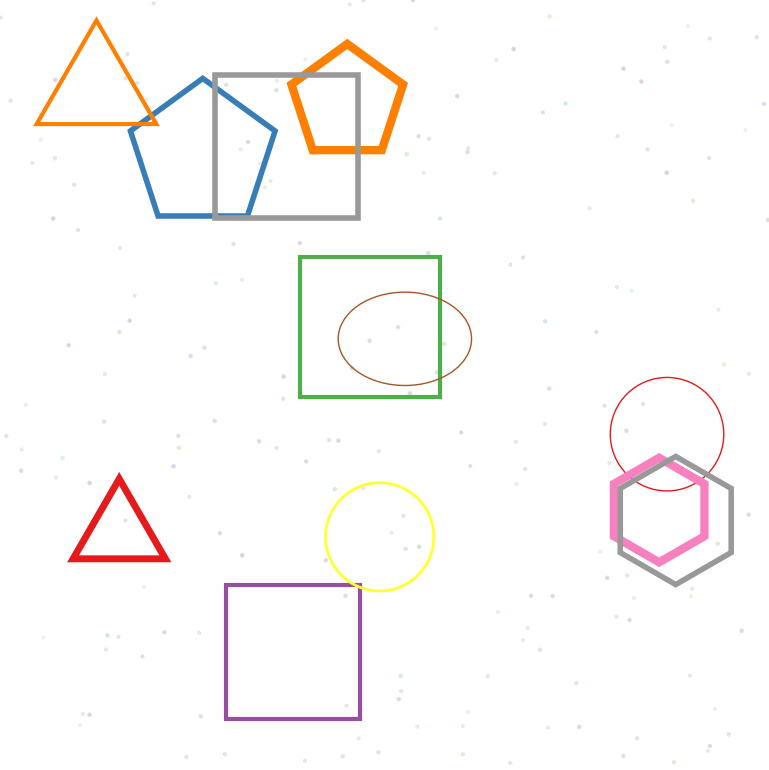[{"shape": "triangle", "thickness": 2.5, "radius": 0.35, "center": [0.155, 0.309]}, {"shape": "circle", "thickness": 0.5, "radius": 0.37, "center": [0.866, 0.436]}, {"shape": "pentagon", "thickness": 2, "radius": 0.49, "center": [0.263, 0.799]}, {"shape": "square", "thickness": 1.5, "radius": 0.46, "center": [0.481, 0.576]}, {"shape": "square", "thickness": 1.5, "radius": 0.43, "center": [0.38, 0.153]}, {"shape": "pentagon", "thickness": 3, "radius": 0.38, "center": [0.451, 0.867]}, {"shape": "triangle", "thickness": 1.5, "radius": 0.45, "center": [0.125, 0.884]}, {"shape": "circle", "thickness": 1, "radius": 0.35, "center": [0.493, 0.303]}, {"shape": "oval", "thickness": 0.5, "radius": 0.43, "center": [0.526, 0.56]}, {"shape": "hexagon", "thickness": 3, "radius": 0.34, "center": [0.856, 0.338]}, {"shape": "hexagon", "thickness": 2, "radius": 0.42, "center": [0.878, 0.324]}, {"shape": "square", "thickness": 2, "radius": 0.46, "center": [0.372, 0.81]}]